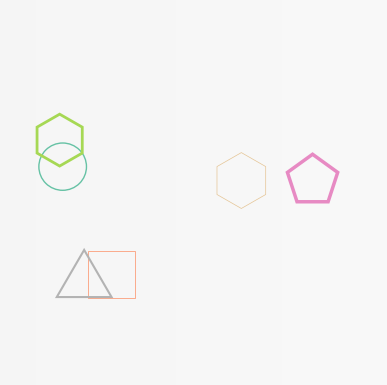[{"shape": "circle", "thickness": 1, "radius": 0.31, "center": [0.162, 0.567]}, {"shape": "square", "thickness": 0.5, "radius": 0.3, "center": [0.288, 0.287]}, {"shape": "pentagon", "thickness": 2.5, "radius": 0.34, "center": [0.807, 0.531]}, {"shape": "hexagon", "thickness": 2, "radius": 0.34, "center": [0.154, 0.636]}, {"shape": "hexagon", "thickness": 0.5, "radius": 0.36, "center": [0.623, 0.531]}, {"shape": "triangle", "thickness": 1.5, "radius": 0.41, "center": [0.217, 0.269]}]